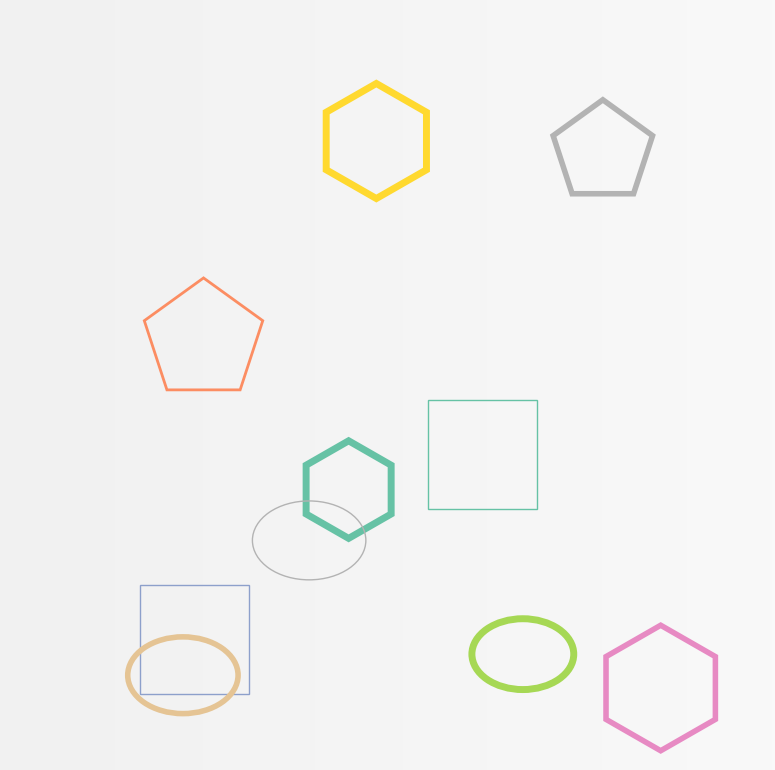[{"shape": "hexagon", "thickness": 2.5, "radius": 0.32, "center": [0.45, 0.364]}, {"shape": "square", "thickness": 0.5, "radius": 0.35, "center": [0.622, 0.409]}, {"shape": "pentagon", "thickness": 1, "radius": 0.4, "center": [0.263, 0.559]}, {"shape": "square", "thickness": 0.5, "radius": 0.35, "center": [0.251, 0.169]}, {"shape": "hexagon", "thickness": 2, "radius": 0.41, "center": [0.853, 0.107]}, {"shape": "oval", "thickness": 2.5, "radius": 0.33, "center": [0.675, 0.15]}, {"shape": "hexagon", "thickness": 2.5, "radius": 0.37, "center": [0.486, 0.817]}, {"shape": "oval", "thickness": 2, "radius": 0.36, "center": [0.236, 0.123]}, {"shape": "oval", "thickness": 0.5, "radius": 0.37, "center": [0.399, 0.298]}, {"shape": "pentagon", "thickness": 2, "radius": 0.34, "center": [0.778, 0.803]}]